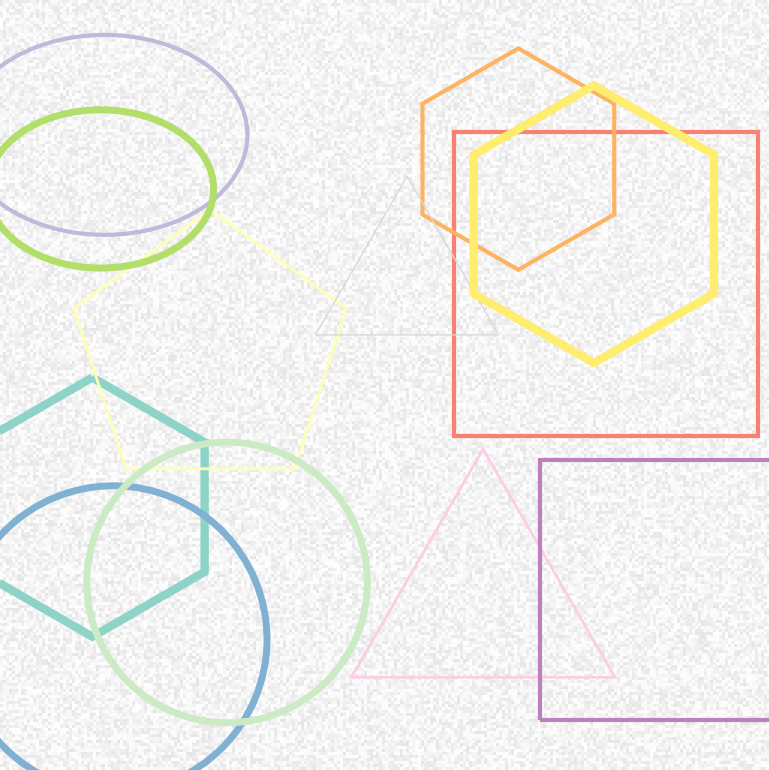[{"shape": "hexagon", "thickness": 3, "radius": 0.84, "center": [0.12, 0.341]}, {"shape": "pentagon", "thickness": 1, "radius": 0.93, "center": [0.273, 0.542]}, {"shape": "oval", "thickness": 1.5, "radius": 0.93, "center": [0.136, 0.825]}, {"shape": "square", "thickness": 1.5, "radius": 0.99, "center": [0.787, 0.631]}, {"shape": "circle", "thickness": 2.5, "radius": 1.0, "center": [0.147, 0.17]}, {"shape": "hexagon", "thickness": 1.5, "radius": 0.72, "center": [0.673, 0.793]}, {"shape": "oval", "thickness": 2.5, "radius": 0.73, "center": [0.131, 0.755]}, {"shape": "triangle", "thickness": 1, "radius": 0.99, "center": [0.627, 0.219]}, {"shape": "triangle", "thickness": 0.5, "radius": 0.69, "center": [0.529, 0.634]}, {"shape": "square", "thickness": 1.5, "radius": 0.84, "center": [0.87, 0.234]}, {"shape": "circle", "thickness": 2.5, "radius": 0.91, "center": [0.295, 0.244]}, {"shape": "hexagon", "thickness": 3, "radius": 0.9, "center": [0.771, 0.709]}]